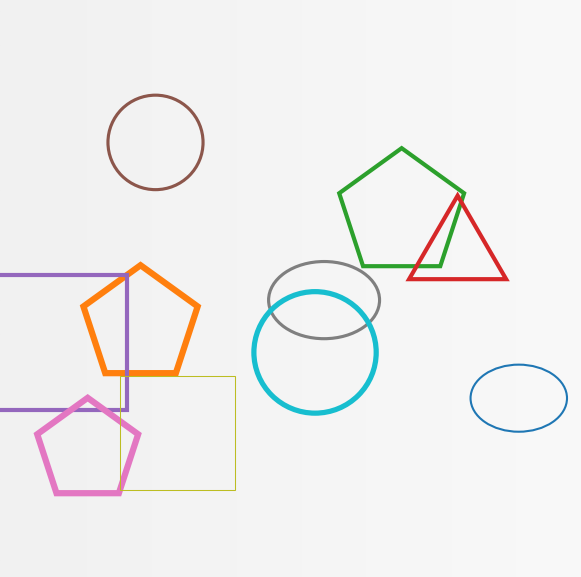[{"shape": "oval", "thickness": 1, "radius": 0.41, "center": [0.893, 0.31]}, {"shape": "pentagon", "thickness": 3, "radius": 0.52, "center": [0.242, 0.437]}, {"shape": "pentagon", "thickness": 2, "radius": 0.56, "center": [0.691, 0.63]}, {"shape": "triangle", "thickness": 2, "radius": 0.48, "center": [0.787, 0.564]}, {"shape": "square", "thickness": 2, "radius": 0.59, "center": [0.101, 0.406]}, {"shape": "circle", "thickness": 1.5, "radius": 0.41, "center": [0.268, 0.753]}, {"shape": "pentagon", "thickness": 3, "radius": 0.46, "center": [0.151, 0.219]}, {"shape": "oval", "thickness": 1.5, "radius": 0.48, "center": [0.558, 0.479]}, {"shape": "square", "thickness": 0.5, "radius": 0.5, "center": [0.305, 0.25]}, {"shape": "circle", "thickness": 2.5, "radius": 0.53, "center": [0.542, 0.389]}]